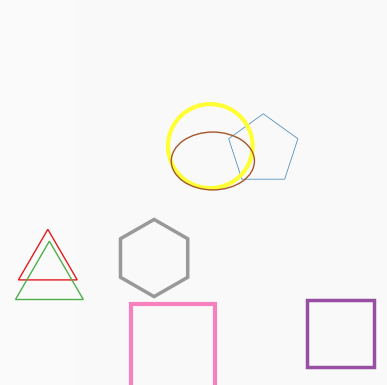[{"shape": "triangle", "thickness": 1, "radius": 0.44, "center": [0.123, 0.317]}, {"shape": "pentagon", "thickness": 0.5, "radius": 0.47, "center": [0.679, 0.611]}, {"shape": "triangle", "thickness": 1, "radius": 0.51, "center": [0.127, 0.273]}, {"shape": "square", "thickness": 2.5, "radius": 0.43, "center": [0.878, 0.134]}, {"shape": "circle", "thickness": 3, "radius": 0.55, "center": [0.543, 0.62]}, {"shape": "oval", "thickness": 1, "radius": 0.54, "center": [0.549, 0.582]}, {"shape": "square", "thickness": 3, "radius": 0.54, "center": [0.446, 0.102]}, {"shape": "hexagon", "thickness": 2.5, "radius": 0.5, "center": [0.398, 0.33]}]